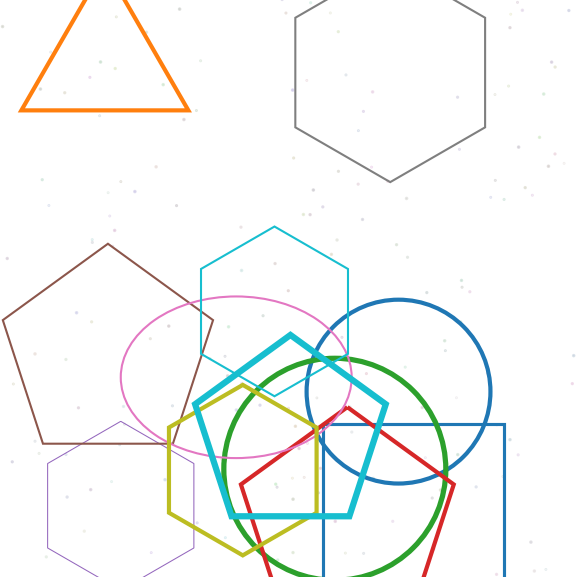[{"shape": "circle", "thickness": 2, "radius": 0.8, "center": [0.69, 0.321]}, {"shape": "square", "thickness": 1.5, "radius": 0.78, "center": [0.716, 0.108]}, {"shape": "triangle", "thickness": 2, "radius": 0.83, "center": [0.182, 0.891]}, {"shape": "circle", "thickness": 2.5, "radius": 0.96, "center": [0.58, 0.187]}, {"shape": "pentagon", "thickness": 2, "radius": 0.97, "center": [0.601, 0.1]}, {"shape": "hexagon", "thickness": 0.5, "radius": 0.73, "center": [0.209, 0.123]}, {"shape": "pentagon", "thickness": 1, "radius": 0.96, "center": [0.187, 0.386]}, {"shape": "oval", "thickness": 1, "radius": 1.0, "center": [0.409, 0.346]}, {"shape": "hexagon", "thickness": 1, "radius": 0.95, "center": [0.676, 0.874]}, {"shape": "hexagon", "thickness": 2, "radius": 0.74, "center": [0.42, 0.185]}, {"shape": "pentagon", "thickness": 3, "radius": 0.87, "center": [0.503, 0.246]}, {"shape": "hexagon", "thickness": 1, "radius": 0.73, "center": [0.475, 0.46]}]